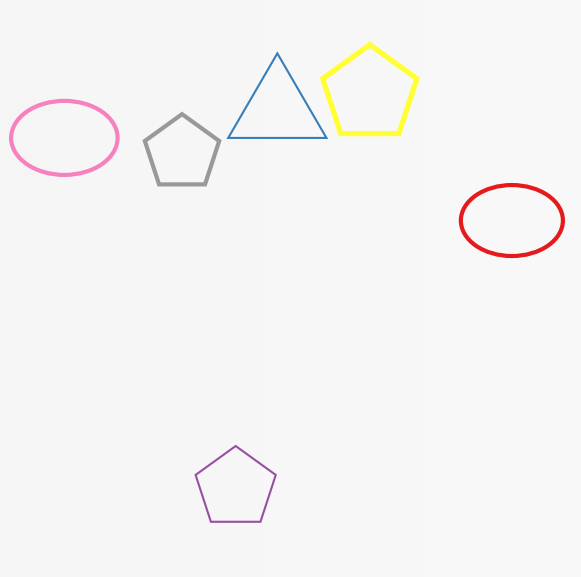[{"shape": "oval", "thickness": 2, "radius": 0.44, "center": [0.881, 0.617]}, {"shape": "triangle", "thickness": 1, "radius": 0.49, "center": [0.477, 0.809]}, {"shape": "pentagon", "thickness": 1, "radius": 0.36, "center": [0.405, 0.154]}, {"shape": "pentagon", "thickness": 2.5, "radius": 0.43, "center": [0.636, 0.837]}, {"shape": "oval", "thickness": 2, "radius": 0.46, "center": [0.111, 0.76]}, {"shape": "pentagon", "thickness": 2, "radius": 0.34, "center": [0.313, 0.734]}]